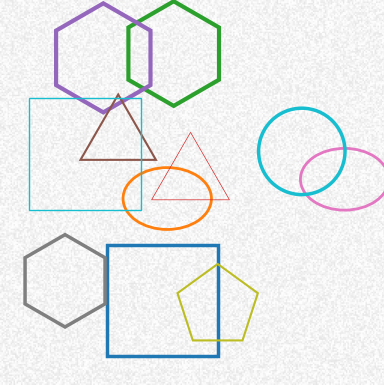[{"shape": "square", "thickness": 2.5, "radius": 0.72, "center": [0.423, 0.22]}, {"shape": "oval", "thickness": 2, "radius": 0.57, "center": [0.434, 0.484]}, {"shape": "hexagon", "thickness": 3, "radius": 0.68, "center": [0.451, 0.861]}, {"shape": "triangle", "thickness": 0.5, "radius": 0.58, "center": [0.495, 0.539]}, {"shape": "hexagon", "thickness": 3, "radius": 0.71, "center": [0.268, 0.85]}, {"shape": "triangle", "thickness": 1.5, "radius": 0.57, "center": [0.307, 0.641]}, {"shape": "oval", "thickness": 2, "radius": 0.57, "center": [0.895, 0.534]}, {"shape": "hexagon", "thickness": 2.5, "radius": 0.6, "center": [0.169, 0.271]}, {"shape": "pentagon", "thickness": 1.5, "radius": 0.55, "center": [0.565, 0.205]}, {"shape": "circle", "thickness": 2.5, "radius": 0.56, "center": [0.784, 0.607]}, {"shape": "square", "thickness": 1, "radius": 0.73, "center": [0.221, 0.6]}]